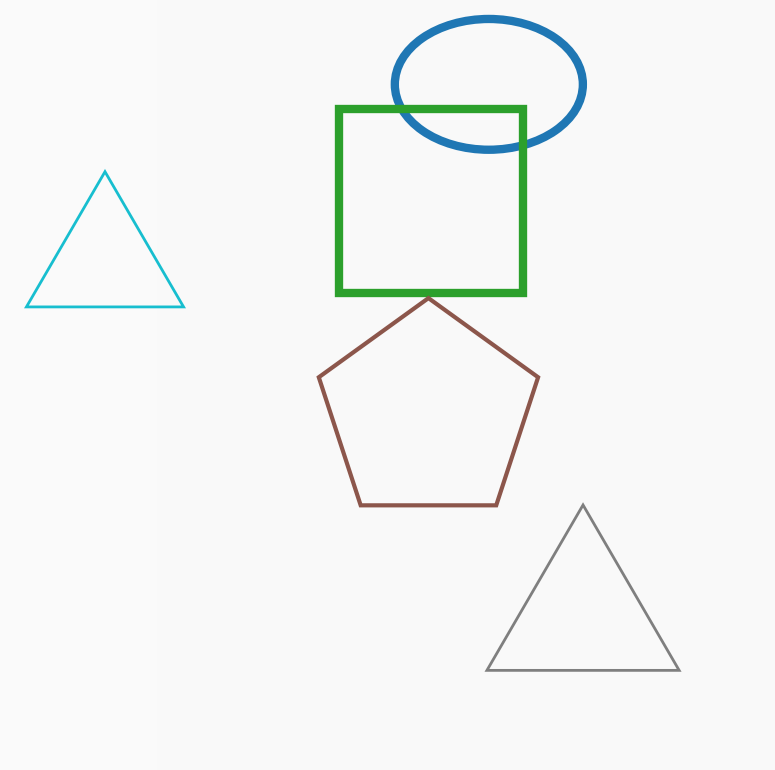[{"shape": "oval", "thickness": 3, "radius": 0.61, "center": [0.631, 0.89]}, {"shape": "square", "thickness": 3, "radius": 0.6, "center": [0.556, 0.739]}, {"shape": "pentagon", "thickness": 1.5, "radius": 0.74, "center": [0.553, 0.464]}, {"shape": "triangle", "thickness": 1, "radius": 0.72, "center": [0.752, 0.201]}, {"shape": "triangle", "thickness": 1, "radius": 0.59, "center": [0.135, 0.66]}]